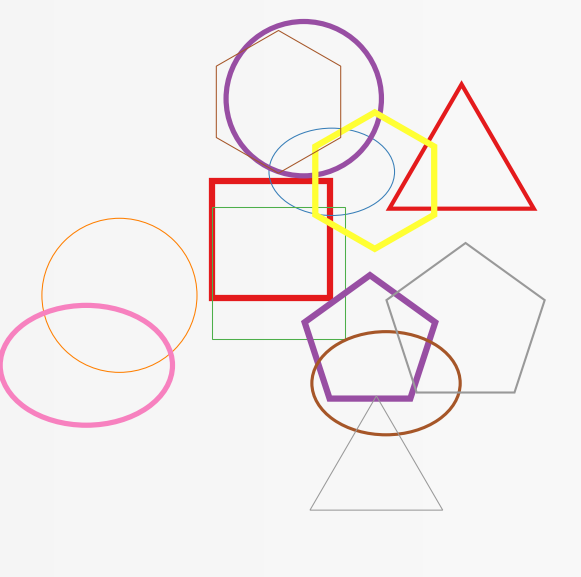[{"shape": "triangle", "thickness": 2, "radius": 0.72, "center": [0.794, 0.71]}, {"shape": "square", "thickness": 3, "radius": 0.51, "center": [0.467, 0.584]}, {"shape": "oval", "thickness": 0.5, "radius": 0.54, "center": [0.571, 0.702]}, {"shape": "square", "thickness": 0.5, "radius": 0.57, "center": [0.479, 0.526]}, {"shape": "circle", "thickness": 2.5, "radius": 0.67, "center": [0.523, 0.828]}, {"shape": "pentagon", "thickness": 3, "radius": 0.59, "center": [0.636, 0.405]}, {"shape": "circle", "thickness": 0.5, "radius": 0.67, "center": [0.206, 0.488]}, {"shape": "hexagon", "thickness": 3, "radius": 0.59, "center": [0.645, 0.686]}, {"shape": "hexagon", "thickness": 0.5, "radius": 0.62, "center": [0.479, 0.823]}, {"shape": "oval", "thickness": 1.5, "radius": 0.64, "center": [0.664, 0.336]}, {"shape": "oval", "thickness": 2.5, "radius": 0.74, "center": [0.149, 0.367]}, {"shape": "pentagon", "thickness": 1, "radius": 0.72, "center": [0.801, 0.435]}, {"shape": "triangle", "thickness": 0.5, "radius": 0.66, "center": [0.647, 0.182]}]